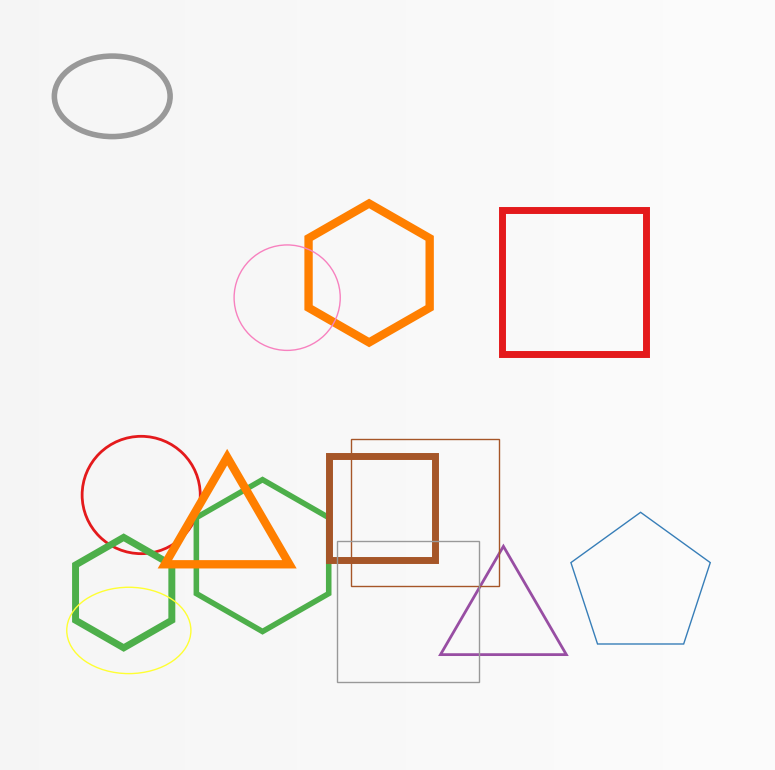[{"shape": "circle", "thickness": 1, "radius": 0.38, "center": [0.182, 0.357]}, {"shape": "square", "thickness": 2.5, "radius": 0.47, "center": [0.741, 0.634]}, {"shape": "pentagon", "thickness": 0.5, "radius": 0.47, "center": [0.827, 0.24]}, {"shape": "hexagon", "thickness": 2, "radius": 0.49, "center": [0.339, 0.278]}, {"shape": "hexagon", "thickness": 2.5, "radius": 0.36, "center": [0.16, 0.23]}, {"shape": "triangle", "thickness": 1, "radius": 0.47, "center": [0.65, 0.197]}, {"shape": "triangle", "thickness": 3, "radius": 0.46, "center": [0.293, 0.314]}, {"shape": "hexagon", "thickness": 3, "radius": 0.45, "center": [0.476, 0.645]}, {"shape": "oval", "thickness": 0.5, "radius": 0.4, "center": [0.166, 0.181]}, {"shape": "square", "thickness": 0.5, "radius": 0.48, "center": [0.548, 0.335]}, {"shape": "square", "thickness": 2.5, "radius": 0.34, "center": [0.493, 0.34]}, {"shape": "circle", "thickness": 0.5, "radius": 0.34, "center": [0.371, 0.613]}, {"shape": "square", "thickness": 0.5, "radius": 0.46, "center": [0.526, 0.206]}, {"shape": "oval", "thickness": 2, "radius": 0.37, "center": [0.145, 0.875]}]